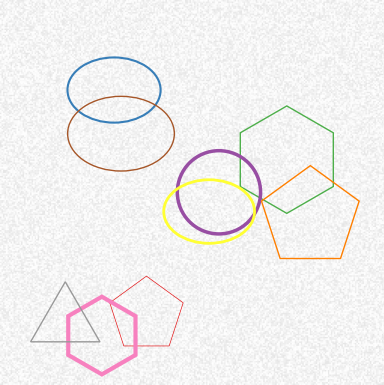[{"shape": "pentagon", "thickness": 0.5, "radius": 0.5, "center": [0.38, 0.183]}, {"shape": "oval", "thickness": 1.5, "radius": 0.6, "center": [0.296, 0.766]}, {"shape": "hexagon", "thickness": 1, "radius": 0.7, "center": [0.745, 0.585]}, {"shape": "circle", "thickness": 2.5, "radius": 0.54, "center": [0.569, 0.501]}, {"shape": "pentagon", "thickness": 1, "radius": 0.67, "center": [0.806, 0.436]}, {"shape": "oval", "thickness": 2, "radius": 0.59, "center": [0.543, 0.451]}, {"shape": "oval", "thickness": 1, "radius": 0.69, "center": [0.314, 0.653]}, {"shape": "hexagon", "thickness": 3, "radius": 0.5, "center": [0.265, 0.128]}, {"shape": "triangle", "thickness": 1, "radius": 0.52, "center": [0.17, 0.164]}]